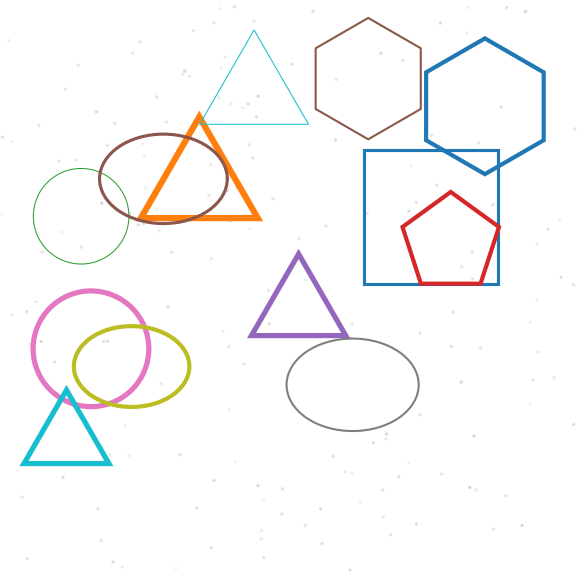[{"shape": "square", "thickness": 1.5, "radius": 0.58, "center": [0.746, 0.623]}, {"shape": "hexagon", "thickness": 2, "radius": 0.59, "center": [0.84, 0.815]}, {"shape": "triangle", "thickness": 3, "radius": 0.58, "center": [0.345, 0.68]}, {"shape": "circle", "thickness": 0.5, "radius": 0.41, "center": [0.14, 0.625]}, {"shape": "pentagon", "thickness": 2, "radius": 0.44, "center": [0.78, 0.579]}, {"shape": "triangle", "thickness": 2.5, "radius": 0.47, "center": [0.517, 0.465]}, {"shape": "hexagon", "thickness": 1, "radius": 0.53, "center": [0.638, 0.863]}, {"shape": "oval", "thickness": 1.5, "radius": 0.55, "center": [0.283, 0.689]}, {"shape": "circle", "thickness": 2.5, "radius": 0.5, "center": [0.157, 0.395]}, {"shape": "oval", "thickness": 1, "radius": 0.57, "center": [0.611, 0.333]}, {"shape": "oval", "thickness": 2, "radius": 0.5, "center": [0.228, 0.364]}, {"shape": "triangle", "thickness": 0.5, "radius": 0.54, "center": [0.44, 0.838]}, {"shape": "triangle", "thickness": 2.5, "radius": 0.42, "center": [0.115, 0.239]}]